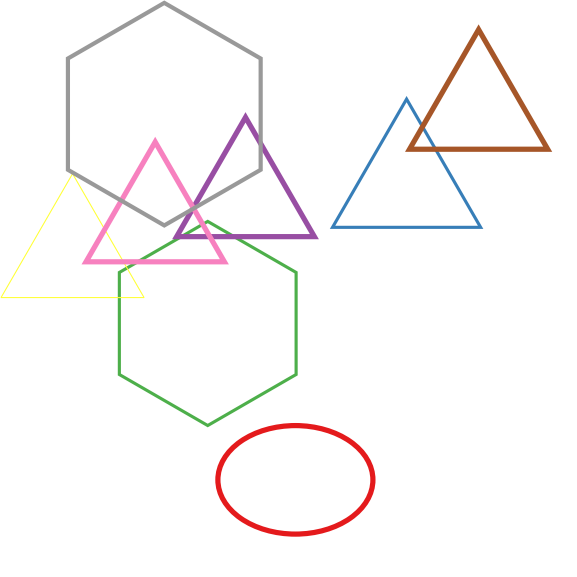[{"shape": "oval", "thickness": 2.5, "radius": 0.67, "center": [0.512, 0.168]}, {"shape": "triangle", "thickness": 1.5, "radius": 0.74, "center": [0.704, 0.68]}, {"shape": "hexagon", "thickness": 1.5, "radius": 0.88, "center": [0.36, 0.439]}, {"shape": "triangle", "thickness": 2.5, "radius": 0.69, "center": [0.425, 0.658]}, {"shape": "triangle", "thickness": 0.5, "radius": 0.72, "center": [0.126, 0.555]}, {"shape": "triangle", "thickness": 2.5, "radius": 0.69, "center": [0.829, 0.81]}, {"shape": "triangle", "thickness": 2.5, "radius": 0.69, "center": [0.269, 0.615]}, {"shape": "hexagon", "thickness": 2, "radius": 0.96, "center": [0.284, 0.801]}]